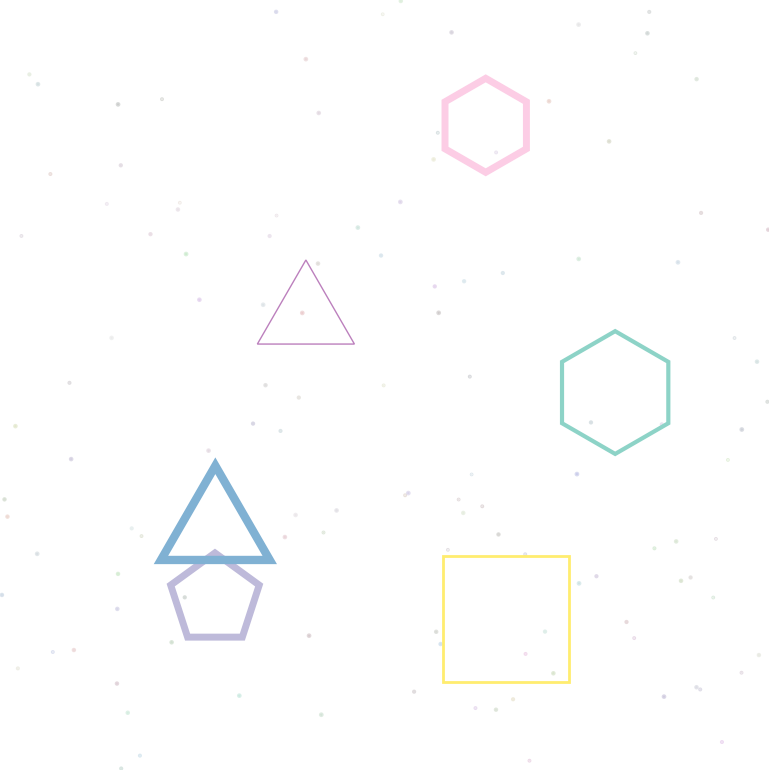[{"shape": "hexagon", "thickness": 1.5, "radius": 0.4, "center": [0.799, 0.49]}, {"shape": "pentagon", "thickness": 2.5, "radius": 0.3, "center": [0.279, 0.221]}, {"shape": "triangle", "thickness": 3, "radius": 0.41, "center": [0.28, 0.314]}, {"shape": "hexagon", "thickness": 2.5, "radius": 0.31, "center": [0.631, 0.837]}, {"shape": "triangle", "thickness": 0.5, "radius": 0.36, "center": [0.397, 0.59]}, {"shape": "square", "thickness": 1, "radius": 0.41, "center": [0.657, 0.196]}]